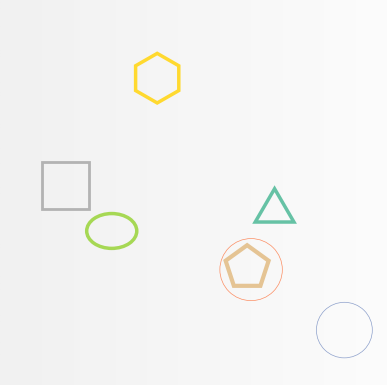[{"shape": "triangle", "thickness": 2.5, "radius": 0.29, "center": [0.709, 0.452]}, {"shape": "circle", "thickness": 0.5, "radius": 0.4, "center": [0.648, 0.3]}, {"shape": "circle", "thickness": 0.5, "radius": 0.36, "center": [0.889, 0.143]}, {"shape": "oval", "thickness": 2.5, "radius": 0.32, "center": [0.288, 0.4]}, {"shape": "hexagon", "thickness": 2.5, "radius": 0.32, "center": [0.406, 0.797]}, {"shape": "pentagon", "thickness": 3, "radius": 0.29, "center": [0.638, 0.305]}, {"shape": "square", "thickness": 2, "radius": 0.3, "center": [0.17, 0.518]}]